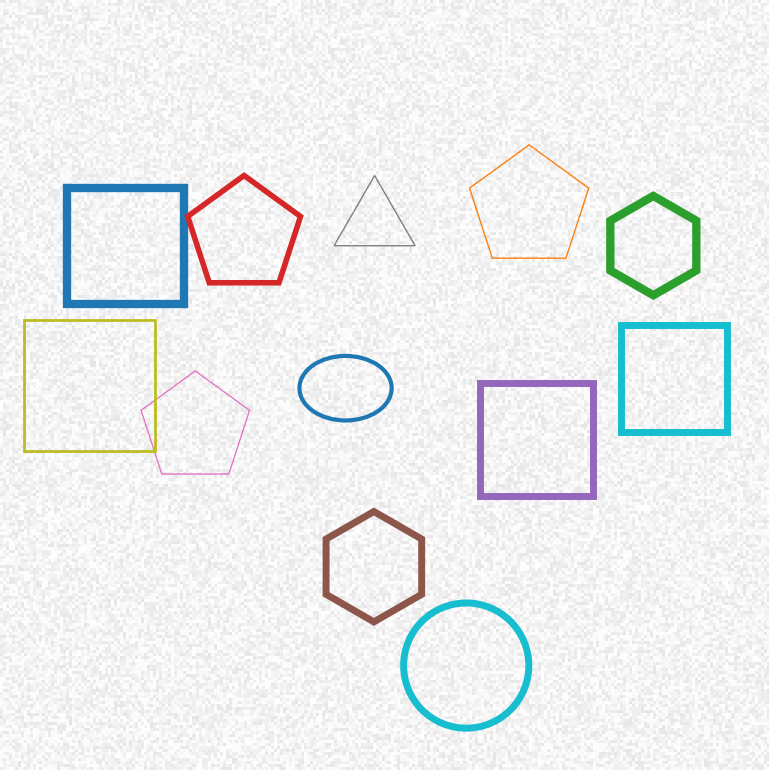[{"shape": "square", "thickness": 3, "radius": 0.38, "center": [0.163, 0.681]}, {"shape": "oval", "thickness": 1.5, "radius": 0.3, "center": [0.449, 0.496]}, {"shape": "pentagon", "thickness": 0.5, "radius": 0.41, "center": [0.687, 0.731]}, {"shape": "hexagon", "thickness": 3, "radius": 0.32, "center": [0.848, 0.681]}, {"shape": "pentagon", "thickness": 2, "radius": 0.39, "center": [0.317, 0.695]}, {"shape": "square", "thickness": 2.5, "radius": 0.37, "center": [0.697, 0.43]}, {"shape": "hexagon", "thickness": 2.5, "radius": 0.36, "center": [0.486, 0.264]}, {"shape": "pentagon", "thickness": 0.5, "radius": 0.37, "center": [0.254, 0.444]}, {"shape": "triangle", "thickness": 0.5, "radius": 0.3, "center": [0.487, 0.711]}, {"shape": "square", "thickness": 1, "radius": 0.43, "center": [0.116, 0.499]}, {"shape": "circle", "thickness": 2.5, "radius": 0.41, "center": [0.605, 0.136]}, {"shape": "square", "thickness": 2.5, "radius": 0.35, "center": [0.875, 0.509]}]